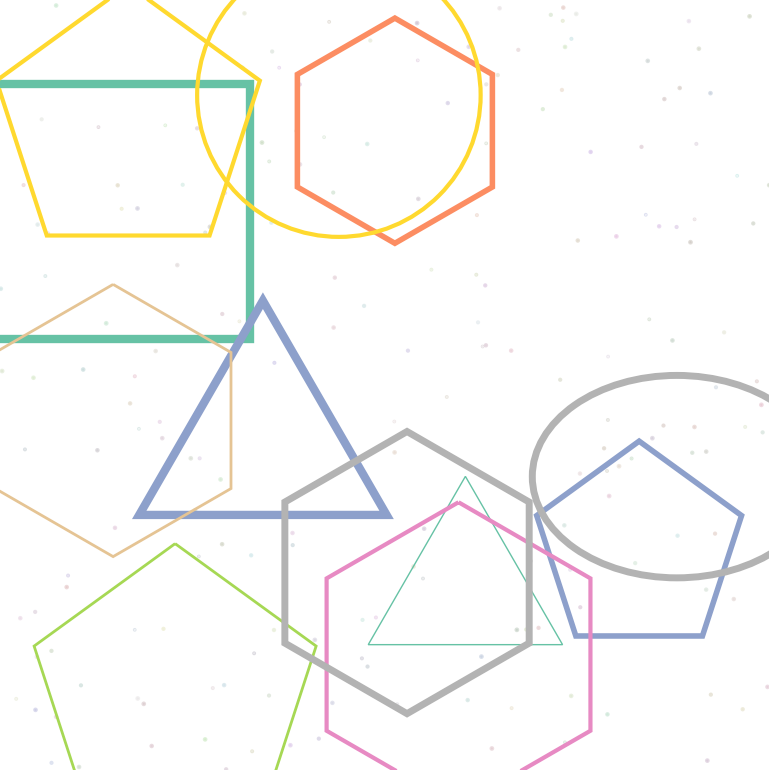[{"shape": "triangle", "thickness": 0.5, "radius": 0.73, "center": [0.604, 0.236]}, {"shape": "square", "thickness": 3, "radius": 0.83, "center": [0.159, 0.725]}, {"shape": "hexagon", "thickness": 2, "radius": 0.73, "center": [0.513, 0.83]}, {"shape": "triangle", "thickness": 3, "radius": 0.93, "center": [0.341, 0.424]}, {"shape": "pentagon", "thickness": 2, "radius": 0.7, "center": [0.83, 0.287]}, {"shape": "hexagon", "thickness": 1.5, "radius": 0.99, "center": [0.595, 0.15]}, {"shape": "pentagon", "thickness": 1, "radius": 0.96, "center": [0.227, 0.101]}, {"shape": "pentagon", "thickness": 1.5, "radius": 0.9, "center": [0.166, 0.84]}, {"shape": "circle", "thickness": 1.5, "radius": 0.92, "center": [0.44, 0.876]}, {"shape": "hexagon", "thickness": 1, "radius": 0.88, "center": [0.147, 0.454]}, {"shape": "oval", "thickness": 2.5, "radius": 0.94, "center": [0.879, 0.381]}, {"shape": "hexagon", "thickness": 2.5, "radius": 0.92, "center": [0.529, 0.256]}]